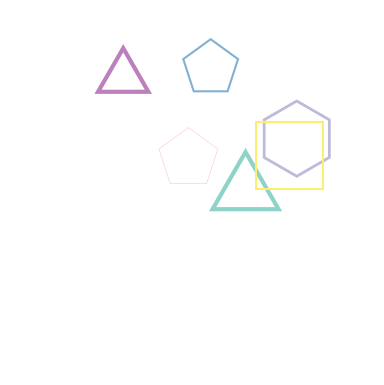[{"shape": "triangle", "thickness": 3, "radius": 0.49, "center": [0.638, 0.506]}, {"shape": "hexagon", "thickness": 2, "radius": 0.49, "center": [0.771, 0.64]}, {"shape": "pentagon", "thickness": 1.5, "radius": 0.37, "center": [0.547, 0.823]}, {"shape": "pentagon", "thickness": 0.5, "radius": 0.4, "center": [0.489, 0.588]}, {"shape": "triangle", "thickness": 3, "radius": 0.38, "center": [0.32, 0.799]}, {"shape": "square", "thickness": 1.5, "radius": 0.44, "center": [0.753, 0.596]}]